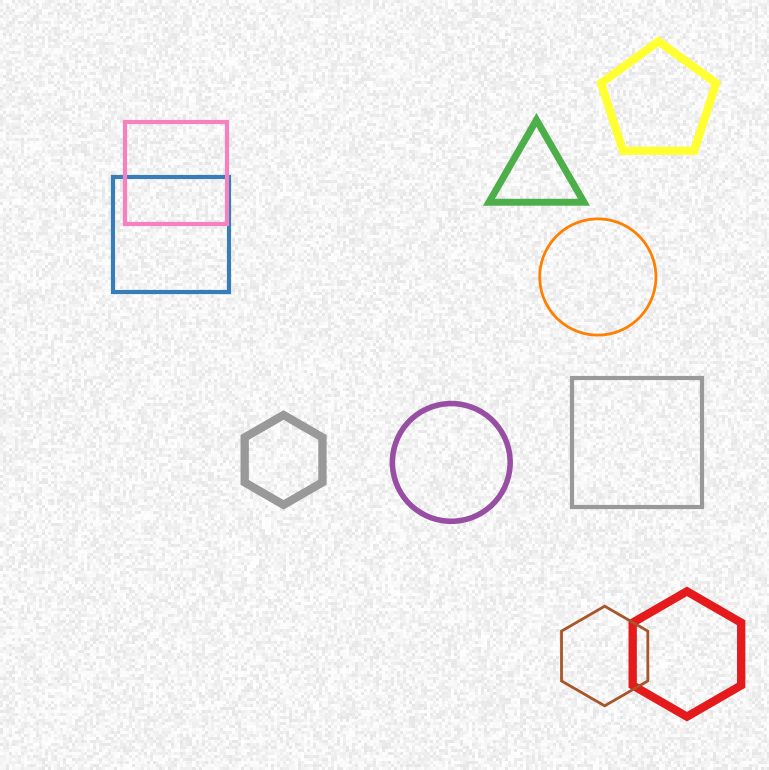[{"shape": "hexagon", "thickness": 3, "radius": 0.41, "center": [0.892, 0.151]}, {"shape": "square", "thickness": 1.5, "radius": 0.38, "center": [0.222, 0.695]}, {"shape": "triangle", "thickness": 2.5, "radius": 0.36, "center": [0.697, 0.773]}, {"shape": "circle", "thickness": 2, "radius": 0.38, "center": [0.586, 0.399]}, {"shape": "circle", "thickness": 1, "radius": 0.38, "center": [0.776, 0.64]}, {"shape": "pentagon", "thickness": 3, "radius": 0.39, "center": [0.855, 0.868]}, {"shape": "hexagon", "thickness": 1, "radius": 0.32, "center": [0.785, 0.148]}, {"shape": "square", "thickness": 1.5, "radius": 0.33, "center": [0.229, 0.775]}, {"shape": "hexagon", "thickness": 3, "radius": 0.29, "center": [0.368, 0.403]}, {"shape": "square", "thickness": 1.5, "radius": 0.42, "center": [0.827, 0.425]}]